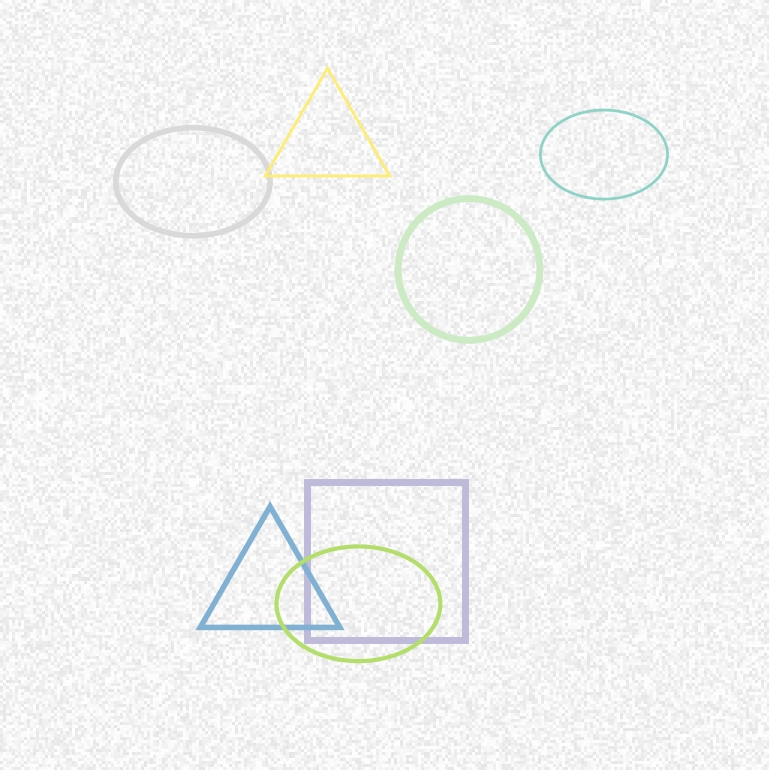[{"shape": "oval", "thickness": 1, "radius": 0.41, "center": [0.784, 0.799]}, {"shape": "square", "thickness": 2.5, "radius": 0.51, "center": [0.502, 0.272]}, {"shape": "triangle", "thickness": 2, "radius": 0.52, "center": [0.351, 0.238]}, {"shape": "oval", "thickness": 1.5, "radius": 0.53, "center": [0.465, 0.216]}, {"shape": "oval", "thickness": 2, "radius": 0.5, "center": [0.251, 0.764]}, {"shape": "circle", "thickness": 2.5, "radius": 0.46, "center": [0.609, 0.65]}, {"shape": "triangle", "thickness": 1, "radius": 0.47, "center": [0.425, 0.818]}]